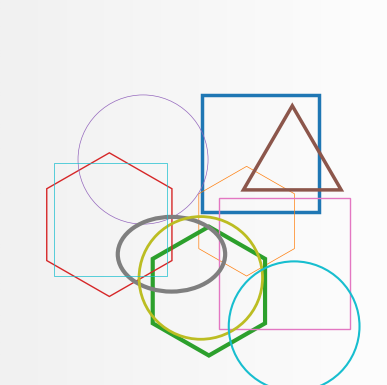[{"shape": "square", "thickness": 2.5, "radius": 0.76, "center": [0.672, 0.601]}, {"shape": "hexagon", "thickness": 0.5, "radius": 0.71, "center": [0.636, 0.425]}, {"shape": "hexagon", "thickness": 3, "radius": 0.84, "center": [0.539, 0.244]}, {"shape": "hexagon", "thickness": 1, "radius": 0.93, "center": [0.282, 0.416]}, {"shape": "circle", "thickness": 0.5, "radius": 0.84, "center": [0.369, 0.586]}, {"shape": "triangle", "thickness": 2.5, "radius": 0.73, "center": [0.754, 0.58]}, {"shape": "square", "thickness": 1, "radius": 0.85, "center": [0.734, 0.316]}, {"shape": "oval", "thickness": 3, "radius": 0.69, "center": [0.442, 0.34]}, {"shape": "circle", "thickness": 2, "radius": 0.8, "center": [0.518, 0.278]}, {"shape": "square", "thickness": 0.5, "radius": 0.73, "center": [0.285, 0.43]}, {"shape": "circle", "thickness": 1.5, "radius": 0.84, "center": [0.759, 0.152]}]